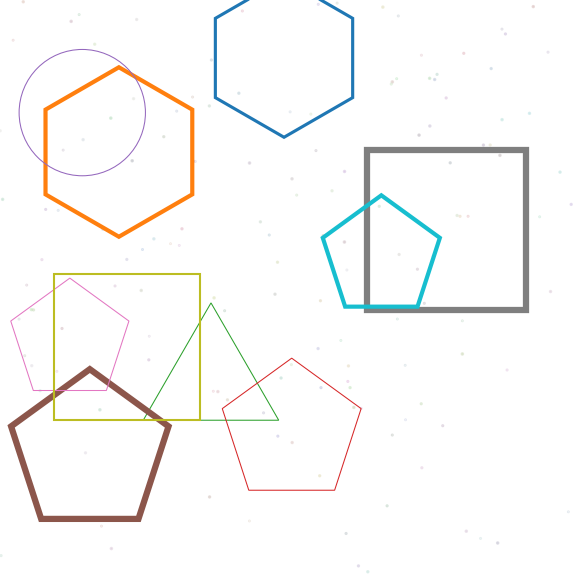[{"shape": "hexagon", "thickness": 1.5, "radius": 0.69, "center": [0.492, 0.899]}, {"shape": "hexagon", "thickness": 2, "radius": 0.73, "center": [0.206, 0.736]}, {"shape": "triangle", "thickness": 0.5, "radius": 0.68, "center": [0.365, 0.339]}, {"shape": "pentagon", "thickness": 0.5, "radius": 0.63, "center": [0.505, 0.253]}, {"shape": "circle", "thickness": 0.5, "radius": 0.55, "center": [0.142, 0.804]}, {"shape": "pentagon", "thickness": 3, "radius": 0.72, "center": [0.156, 0.217]}, {"shape": "pentagon", "thickness": 0.5, "radius": 0.54, "center": [0.121, 0.41]}, {"shape": "square", "thickness": 3, "radius": 0.69, "center": [0.773, 0.601]}, {"shape": "square", "thickness": 1, "radius": 0.63, "center": [0.22, 0.398]}, {"shape": "pentagon", "thickness": 2, "radius": 0.53, "center": [0.66, 0.554]}]